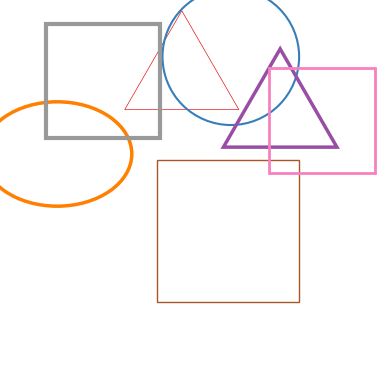[{"shape": "triangle", "thickness": 0.5, "radius": 0.86, "center": [0.472, 0.801]}, {"shape": "circle", "thickness": 1.5, "radius": 0.89, "center": [0.6, 0.853]}, {"shape": "triangle", "thickness": 2.5, "radius": 0.85, "center": [0.728, 0.703]}, {"shape": "oval", "thickness": 2.5, "radius": 0.97, "center": [0.149, 0.6]}, {"shape": "square", "thickness": 1, "radius": 0.92, "center": [0.593, 0.399]}, {"shape": "square", "thickness": 2, "radius": 0.69, "center": [0.836, 0.687]}, {"shape": "square", "thickness": 3, "radius": 0.74, "center": [0.267, 0.791]}]